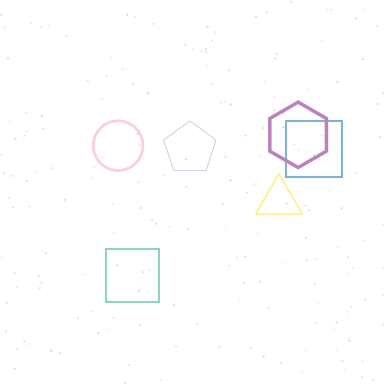[{"shape": "square", "thickness": 1.5, "radius": 0.35, "center": [0.344, 0.284]}, {"shape": "pentagon", "thickness": 0.5, "radius": 0.36, "center": [0.493, 0.614]}, {"shape": "square", "thickness": 1.5, "radius": 0.36, "center": [0.815, 0.613]}, {"shape": "circle", "thickness": 2, "radius": 0.32, "center": [0.307, 0.622]}, {"shape": "hexagon", "thickness": 2.5, "radius": 0.42, "center": [0.774, 0.65]}, {"shape": "triangle", "thickness": 1, "radius": 0.35, "center": [0.725, 0.479]}]